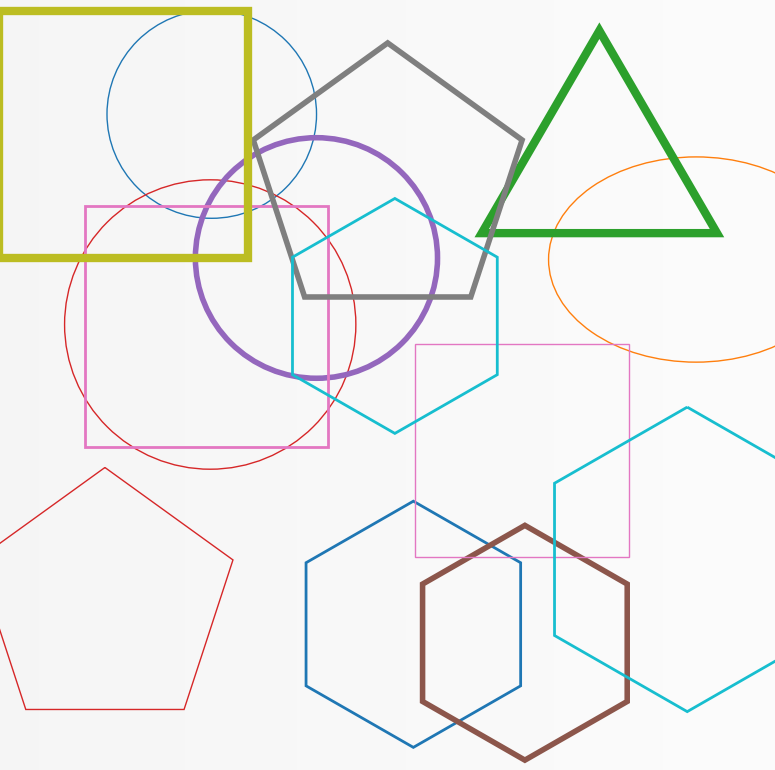[{"shape": "hexagon", "thickness": 1, "radius": 0.8, "center": [0.533, 0.189]}, {"shape": "circle", "thickness": 0.5, "radius": 0.68, "center": [0.273, 0.852]}, {"shape": "oval", "thickness": 0.5, "radius": 0.95, "center": [0.898, 0.663]}, {"shape": "triangle", "thickness": 3, "radius": 0.88, "center": [0.773, 0.785]}, {"shape": "pentagon", "thickness": 0.5, "radius": 0.87, "center": [0.135, 0.219]}, {"shape": "circle", "thickness": 0.5, "radius": 0.94, "center": [0.271, 0.579]}, {"shape": "circle", "thickness": 2, "radius": 0.78, "center": [0.408, 0.665]}, {"shape": "hexagon", "thickness": 2, "radius": 0.76, "center": [0.677, 0.165]}, {"shape": "square", "thickness": 1, "radius": 0.78, "center": [0.266, 0.576]}, {"shape": "square", "thickness": 0.5, "radius": 0.69, "center": [0.673, 0.416]}, {"shape": "pentagon", "thickness": 2, "radius": 0.91, "center": [0.5, 0.762]}, {"shape": "square", "thickness": 3, "radius": 0.8, "center": [0.16, 0.825]}, {"shape": "hexagon", "thickness": 1, "radius": 0.76, "center": [0.51, 0.59]}, {"shape": "hexagon", "thickness": 1, "radius": 0.99, "center": [0.887, 0.274]}]